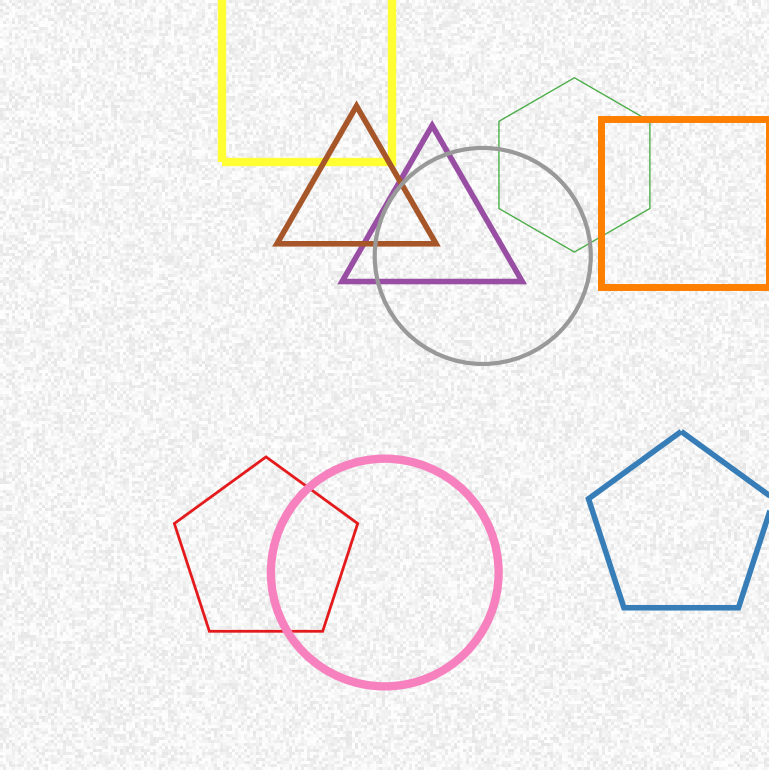[{"shape": "pentagon", "thickness": 1, "radius": 0.63, "center": [0.345, 0.281]}, {"shape": "pentagon", "thickness": 2, "radius": 0.63, "center": [0.885, 0.313]}, {"shape": "hexagon", "thickness": 0.5, "radius": 0.57, "center": [0.746, 0.786]}, {"shape": "triangle", "thickness": 2, "radius": 0.68, "center": [0.561, 0.702]}, {"shape": "square", "thickness": 2.5, "radius": 0.54, "center": [0.89, 0.737]}, {"shape": "square", "thickness": 3, "radius": 0.55, "center": [0.399, 0.9]}, {"shape": "triangle", "thickness": 2, "radius": 0.6, "center": [0.463, 0.743]}, {"shape": "circle", "thickness": 3, "radius": 0.74, "center": [0.5, 0.256]}, {"shape": "circle", "thickness": 1.5, "radius": 0.7, "center": [0.627, 0.668]}]